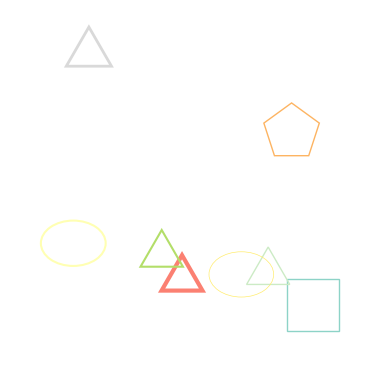[{"shape": "square", "thickness": 1, "radius": 0.34, "center": [0.813, 0.208]}, {"shape": "oval", "thickness": 1.5, "radius": 0.42, "center": [0.19, 0.368]}, {"shape": "triangle", "thickness": 3, "radius": 0.31, "center": [0.473, 0.276]}, {"shape": "pentagon", "thickness": 1, "radius": 0.38, "center": [0.757, 0.657]}, {"shape": "triangle", "thickness": 1.5, "radius": 0.32, "center": [0.42, 0.339]}, {"shape": "triangle", "thickness": 2, "radius": 0.34, "center": [0.231, 0.862]}, {"shape": "triangle", "thickness": 1, "radius": 0.32, "center": [0.697, 0.294]}, {"shape": "oval", "thickness": 0.5, "radius": 0.42, "center": [0.627, 0.287]}]